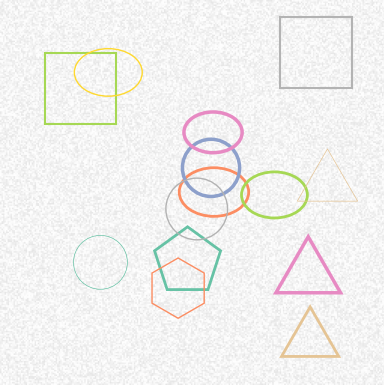[{"shape": "circle", "thickness": 0.5, "radius": 0.35, "center": [0.261, 0.319]}, {"shape": "pentagon", "thickness": 2, "radius": 0.45, "center": [0.487, 0.321]}, {"shape": "hexagon", "thickness": 1, "radius": 0.39, "center": [0.463, 0.252]}, {"shape": "oval", "thickness": 2, "radius": 0.45, "center": [0.556, 0.501]}, {"shape": "circle", "thickness": 2.5, "radius": 0.37, "center": [0.548, 0.564]}, {"shape": "triangle", "thickness": 2.5, "radius": 0.49, "center": [0.801, 0.288]}, {"shape": "oval", "thickness": 2.5, "radius": 0.38, "center": [0.553, 0.656]}, {"shape": "oval", "thickness": 2, "radius": 0.43, "center": [0.713, 0.494]}, {"shape": "square", "thickness": 1.5, "radius": 0.46, "center": [0.21, 0.769]}, {"shape": "oval", "thickness": 1, "radius": 0.44, "center": [0.281, 0.812]}, {"shape": "triangle", "thickness": 0.5, "radius": 0.45, "center": [0.851, 0.523]}, {"shape": "triangle", "thickness": 2, "radius": 0.43, "center": [0.806, 0.117]}, {"shape": "square", "thickness": 1.5, "radius": 0.46, "center": [0.821, 0.864]}, {"shape": "circle", "thickness": 1, "radius": 0.4, "center": [0.511, 0.457]}]